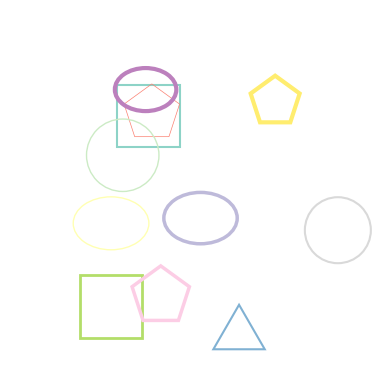[{"shape": "square", "thickness": 1.5, "radius": 0.41, "center": [0.386, 0.699]}, {"shape": "oval", "thickness": 1, "radius": 0.49, "center": [0.288, 0.42]}, {"shape": "oval", "thickness": 2.5, "radius": 0.48, "center": [0.521, 0.434]}, {"shape": "pentagon", "thickness": 0.5, "radius": 0.38, "center": [0.394, 0.706]}, {"shape": "triangle", "thickness": 1.5, "radius": 0.39, "center": [0.621, 0.131]}, {"shape": "square", "thickness": 2, "radius": 0.41, "center": [0.289, 0.205]}, {"shape": "pentagon", "thickness": 2.5, "radius": 0.39, "center": [0.418, 0.231]}, {"shape": "circle", "thickness": 1.5, "radius": 0.43, "center": [0.878, 0.402]}, {"shape": "oval", "thickness": 3, "radius": 0.4, "center": [0.378, 0.767]}, {"shape": "circle", "thickness": 1, "radius": 0.47, "center": [0.319, 0.597]}, {"shape": "pentagon", "thickness": 3, "radius": 0.33, "center": [0.715, 0.736]}]